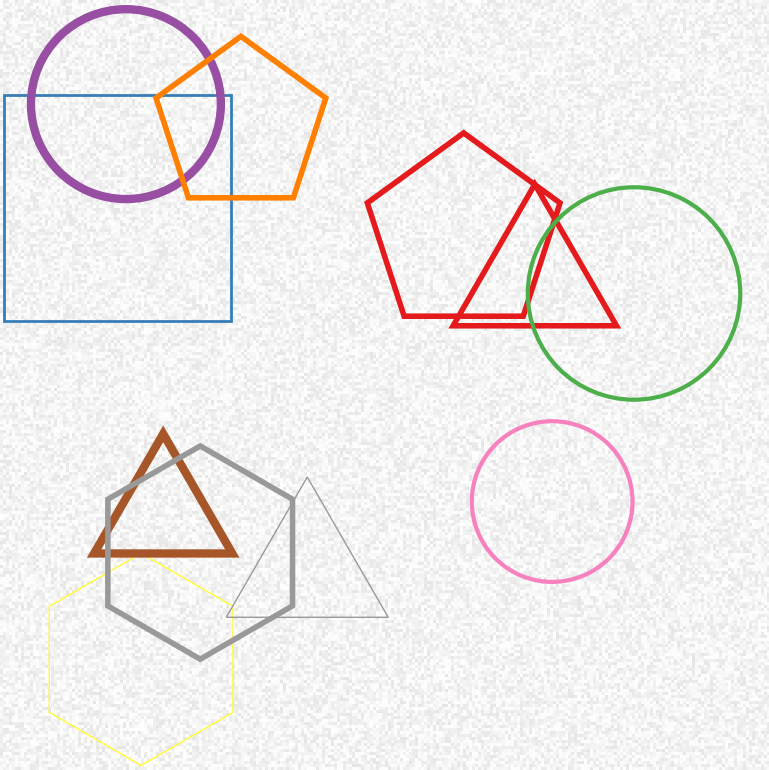[{"shape": "pentagon", "thickness": 2, "radius": 0.66, "center": [0.602, 0.696]}, {"shape": "triangle", "thickness": 2, "radius": 0.61, "center": [0.695, 0.638]}, {"shape": "square", "thickness": 1, "radius": 0.74, "center": [0.152, 0.73]}, {"shape": "circle", "thickness": 1.5, "radius": 0.69, "center": [0.823, 0.619]}, {"shape": "circle", "thickness": 3, "radius": 0.62, "center": [0.164, 0.865]}, {"shape": "pentagon", "thickness": 2, "radius": 0.58, "center": [0.313, 0.837]}, {"shape": "hexagon", "thickness": 0.5, "radius": 0.69, "center": [0.183, 0.144]}, {"shape": "triangle", "thickness": 3, "radius": 0.52, "center": [0.212, 0.333]}, {"shape": "circle", "thickness": 1.5, "radius": 0.52, "center": [0.717, 0.349]}, {"shape": "triangle", "thickness": 0.5, "radius": 0.61, "center": [0.399, 0.259]}, {"shape": "hexagon", "thickness": 2, "radius": 0.69, "center": [0.26, 0.282]}]